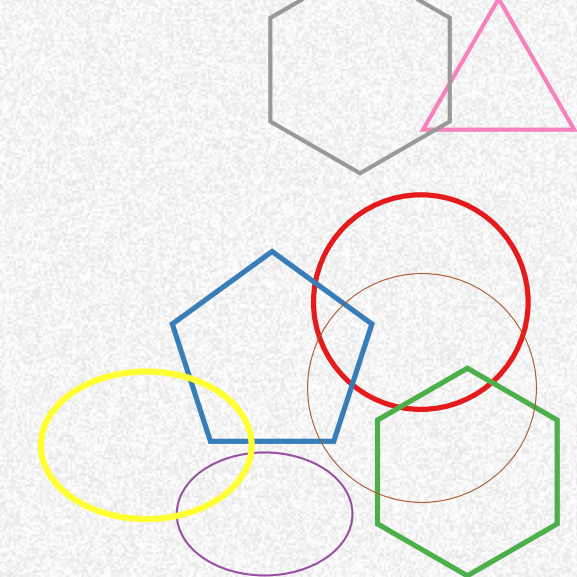[{"shape": "circle", "thickness": 2.5, "radius": 0.93, "center": [0.729, 0.476]}, {"shape": "pentagon", "thickness": 2.5, "radius": 0.91, "center": [0.471, 0.382]}, {"shape": "hexagon", "thickness": 2.5, "radius": 0.9, "center": [0.809, 0.182]}, {"shape": "oval", "thickness": 1, "radius": 0.76, "center": [0.458, 0.109]}, {"shape": "oval", "thickness": 3, "radius": 0.91, "center": [0.253, 0.228]}, {"shape": "circle", "thickness": 0.5, "radius": 0.99, "center": [0.731, 0.327]}, {"shape": "triangle", "thickness": 2, "radius": 0.76, "center": [0.863, 0.85]}, {"shape": "hexagon", "thickness": 2, "radius": 0.9, "center": [0.623, 0.878]}]